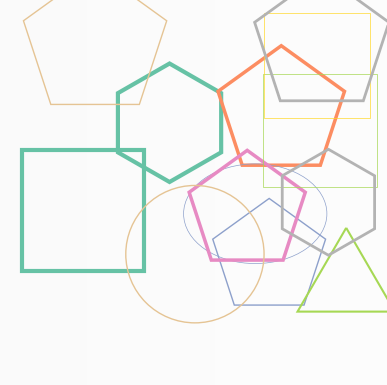[{"shape": "square", "thickness": 3, "radius": 0.78, "center": [0.214, 0.454]}, {"shape": "hexagon", "thickness": 3, "radius": 0.77, "center": [0.438, 0.681]}, {"shape": "pentagon", "thickness": 2.5, "radius": 0.86, "center": [0.726, 0.71]}, {"shape": "pentagon", "thickness": 1, "radius": 0.77, "center": [0.695, 0.331]}, {"shape": "oval", "thickness": 0.5, "radius": 0.92, "center": [0.659, 0.445]}, {"shape": "pentagon", "thickness": 2.5, "radius": 0.79, "center": [0.638, 0.452]}, {"shape": "square", "thickness": 0.5, "radius": 0.73, "center": [0.826, 0.661]}, {"shape": "triangle", "thickness": 1.5, "radius": 0.73, "center": [0.893, 0.263]}, {"shape": "square", "thickness": 0.5, "radius": 0.68, "center": [0.818, 0.83]}, {"shape": "circle", "thickness": 1, "radius": 0.89, "center": [0.503, 0.34]}, {"shape": "pentagon", "thickness": 1, "radius": 0.97, "center": [0.245, 0.886]}, {"shape": "pentagon", "thickness": 2, "radius": 0.91, "center": [0.83, 0.886]}, {"shape": "hexagon", "thickness": 2, "radius": 0.69, "center": [0.848, 0.475]}]